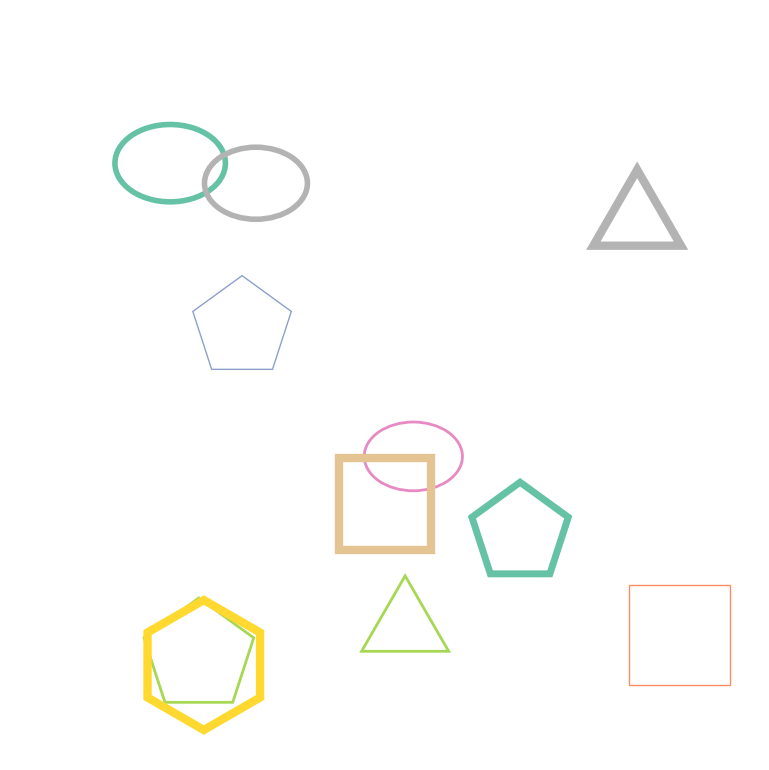[{"shape": "pentagon", "thickness": 2.5, "radius": 0.33, "center": [0.675, 0.308]}, {"shape": "oval", "thickness": 2, "radius": 0.36, "center": [0.221, 0.788]}, {"shape": "square", "thickness": 0.5, "radius": 0.33, "center": [0.882, 0.175]}, {"shape": "pentagon", "thickness": 0.5, "radius": 0.34, "center": [0.314, 0.575]}, {"shape": "oval", "thickness": 1, "radius": 0.32, "center": [0.537, 0.407]}, {"shape": "triangle", "thickness": 1, "radius": 0.33, "center": [0.526, 0.187]}, {"shape": "pentagon", "thickness": 1, "radius": 0.37, "center": [0.258, 0.149]}, {"shape": "hexagon", "thickness": 3, "radius": 0.42, "center": [0.265, 0.136]}, {"shape": "square", "thickness": 3, "radius": 0.3, "center": [0.5, 0.345]}, {"shape": "oval", "thickness": 2, "radius": 0.33, "center": [0.332, 0.762]}, {"shape": "triangle", "thickness": 3, "radius": 0.33, "center": [0.827, 0.714]}]